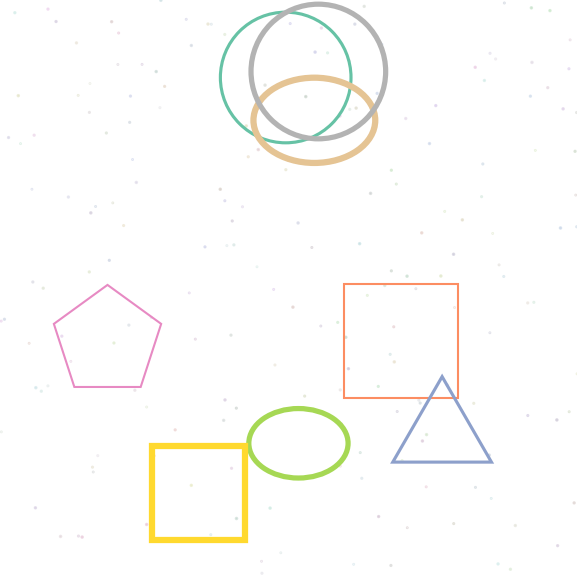[{"shape": "circle", "thickness": 1.5, "radius": 0.57, "center": [0.495, 0.865]}, {"shape": "square", "thickness": 1, "radius": 0.5, "center": [0.694, 0.409]}, {"shape": "triangle", "thickness": 1.5, "radius": 0.49, "center": [0.766, 0.248]}, {"shape": "pentagon", "thickness": 1, "radius": 0.49, "center": [0.186, 0.408]}, {"shape": "oval", "thickness": 2.5, "radius": 0.43, "center": [0.517, 0.232]}, {"shape": "square", "thickness": 3, "radius": 0.4, "center": [0.343, 0.145]}, {"shape": "oval", "thickness": 3, "radius": 0.53, "center": [0.544, 0.791]}, {"shape": "circle", "thickness": 2.5, "radius": 0.58, "center": [0.551, 0.875]}]